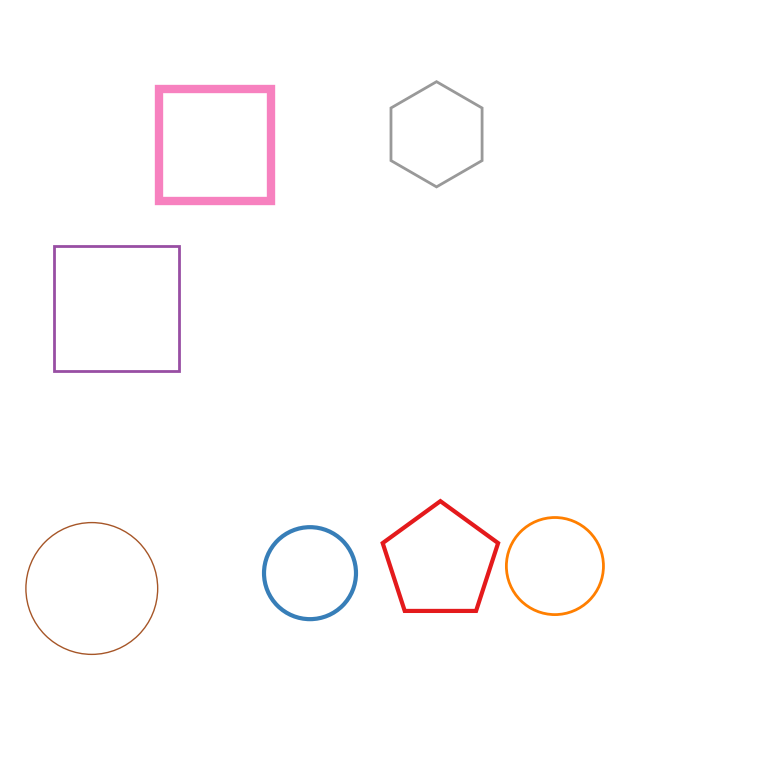[{"shape": "pentagon", "thickness": 1.5, "radius": 0.39, "center": [0.572, 0.27]}, {"shape": "circle", "thickness": 1.5, "radius": 0.3, "center": [0.403, 0.256]}, {"shape": "square", "thickness": 1, "radius": 0.41, "center": [0.151, 0.6]}, {"shape": "circle", "thickness": 1, "radius": 0.32, "center": [0.721, 0.265]}, {"shape": "circle", "thickness": 0.5, "radius": 0.43, "center": [0.119, 0.236]}, {"shape": "square", "thickness": 3, "radius": 0.36, "center": [0.28, 0.811]}, {"shape": "hexagon", "thickness": 1, "radius": 0.34, "center": [0.567, 0.826]}]